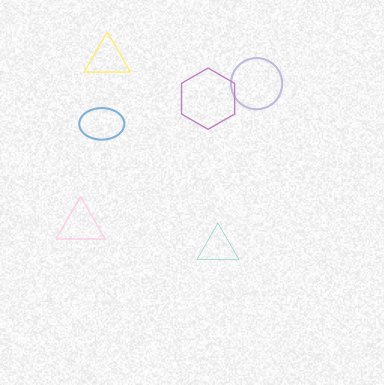[{"shape": "triangle", "thickness": 0.5, "radius": 0.32, "center": [0.566, 0.358]}, {"shape": "circle", "thickness": 1.5, "radius": 0.33, "center": [0.667, 0.783]}, {"shape": "oval", "thickness": 1.5, "radius": 0.29, "center": [0.264, 0.678]}, {"shape": "triangle", "thickness": 1, "radius": 0.37, "center": [0.209, 0.416]}, {"shape": "hexagon", "thickness": 1, "radius": 0.4, "center": [0.54, 0.744]}, {"shape": "triangle", "thickness": 1, "radius": 0.35, "center": [0.279, 0.848]}]